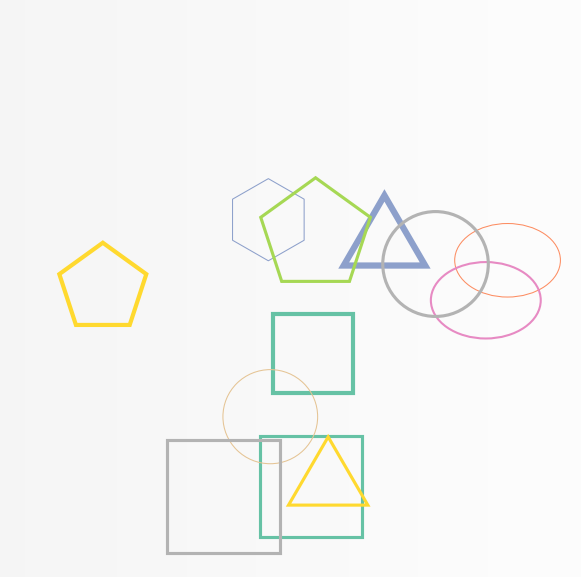[{"shape": "square", "thickness": 1.5, "radius": 0.44, "center": [0.535, 0.157]}, {"shape": "square", "thickness": 2, "radius": 0.34, "center": [0.539, 0.388]}, {"shape": "oval", "thickness": 0.5, "radius": 0.45, "center": [0.873, 0.548]}, {"shape": "hexagon", "thickness": 0.5, "radius": 0.36, "center": [0.462, 0.619]}, {"shape": "triangle", "thickness": 3, "radius": 0.4, "center": [0.661, 0.58]}, {"shape": "oval", "thickness": 1, "radius": 0.47, "center": [0.836, 0.479]}, {"shape": "pentagon", "thickness": 1.5, "radius": 0.5, "center": [0.543, 0.592]}, {"shape": "triangle", "thickness": 1.5, "radius": 0.39, "center": [0.565, 0.164]}, {"shape": "pentagon", "thickness": 2, "radius": 0.39, "center": [0.177, 0.5]}, {"shape": "circle", "thickness": 0.5, "radius": 0.41, "center": [0.465, 0.278]}, {"shape": "circle", "thickness": 1.5, "radius": 0.45, "center": [0.749, 0.542]}, {"shape": "square", "thickness": 1.5, "radius": 0.49, "center": [0.385, 0.14]}]